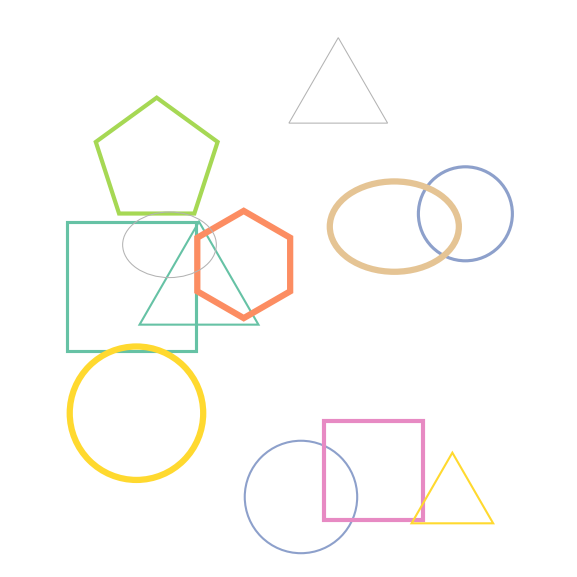[{"shape": "square", "thickness": 1.5, "radius": 0.56, "center": [0.227, 0.503]}, {"shape": "triangle", "thickness": 1, "radius": 0.59, "center": [0.345, 0.496]}, {"shape": "hexagon", "thickness": 3, "radius": 0.46, "center": [0.422, 0.541]}, {"shape": "circle", "thickness": 1.5, "radius": 0.41, "center": [0.806, 0.629]}, {"shape": "circle", "thickness": 1, "radius": 0.49, "center": [0.521, 0.139]}, {"shape": "square", "thickness": 2, "radius": 0.43, "center": [0.647, 0.184]}, {"shape": "pentagon", "thickness": 2, "radius": 0.55, "center": [0.271, 0.719]}, {"shape": "triangle", "thickness": 1, "radius": 0.41, "center": [0.783, 0.134]}, {"shape": "circle", "thickness": 3, "radius": 0.58, "center": [0.236, 0.284]}, {"shape": "oval", "thickness": 3, "radius": 0.56, "center": [0.683, 0.607]}, {"shape": "oval", "thickness": 0.5, "radius": 0.41, "center": [0.293, 0.575]}, {"shape": "triangle", "thickness": 0.5, "radius": 0.49, "center": [0.586, 0.835]}]